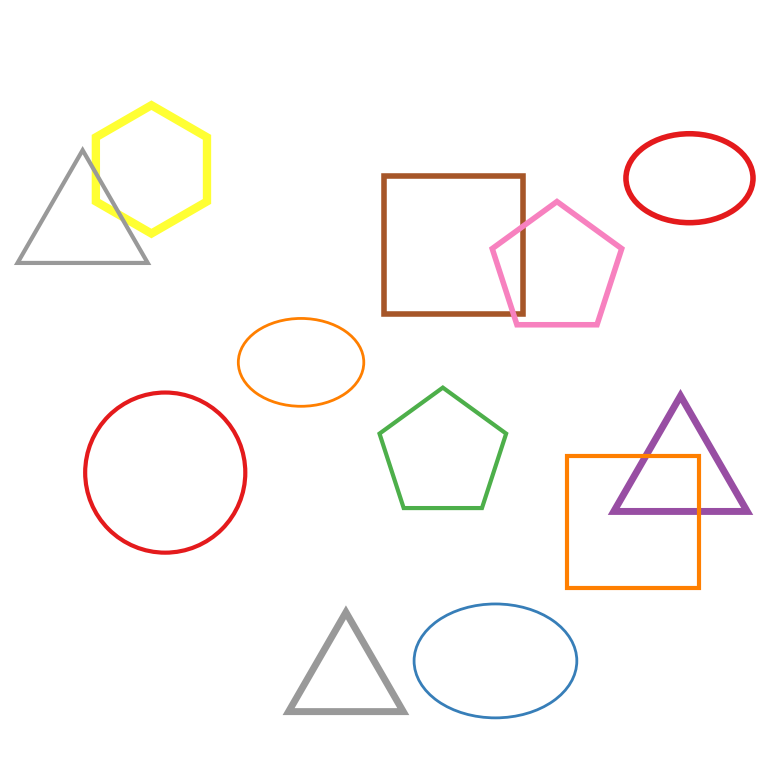[{"shape": "oval", "thickness": 2, "radius": 0.41, "center": [0.895, 0.769]}, {"shape": "circle", "thickness": 1.5, "radius": 0.52, "center": [0.215, 0.386]}, {"shape": "oval", "thickness": 1, "radius": 0.53, "center": [0.643, 0.142]}, {"shape": "pentagon", "thickness": 1.5, "radius": 0.43, "center": [0.575, 0.41]}, {"shape": "triangle", "thickness": 2.5, "radius": 0.5, "center": [0.884, 0.386]}, {"shape": "oval", "thickness": 1, "radius": 0.41, "center": [0.391, 0.529]}, {"shape": "square", "thickness": 1.5, "radius": 0.43, "center": [0.822, 0.322]}, {"shape": "hexagon", "thickness": 3, "radius": 0.42, "center": [0.197, 0.78]}, {"shape": "square", "thickness": 2, "radius": 0.45, "center": [0.589, 0.682]}, {"shape": "pentagon", "thickness": 2, "radius": 0.44, "center": [0.723, 0.65]}, {"shape": "triangle", "thickness": 2.5, "radius": 0.43, "center": [0.449, 0.119]}, {"shape": "triangle", "thickness": 1.5, "radius": 0.49, "center": [0.107, 0.707]}]